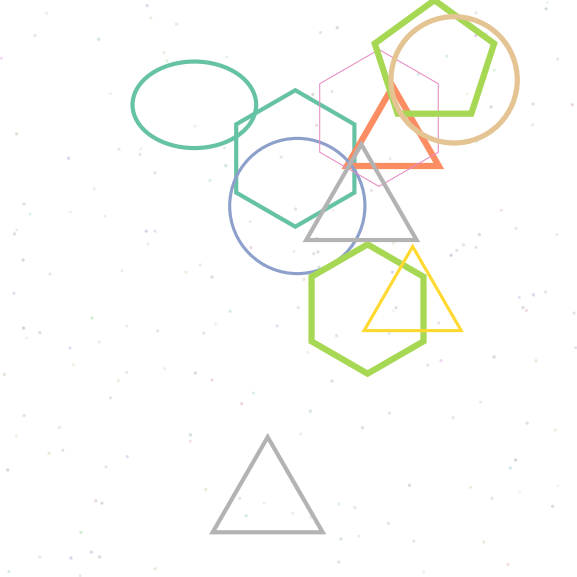[{"shape": "oval", "thickness": 2, "radius": 0.54, "center": [0.337, 0.818]}, {"shape": "hexagon", "thickness": 2, "radius": 0.59, "center": [0.511, 0.725]}, {"shape": "triangle", "thickness": 3, "radius": 0.46, "center": [0.68, 0.758]}, {"shape": "circle", "thickness": 1.5, "radius": 0.59, "center": [0.515, 0.642]}, {"shape": "hexagon", "thickness": 0.5, "radius": 0.59, "center": [0.656, 0.795]}, {"shape": "hexagon", "thickness": 3, "radius": 0.56, "center": [0.636, 0.464]}, {"shape": "pentagon", "thickness": 3, "radius": 0.54, "center": [0.752, 0.89]}, {"shape": "triangle", "thickness": 1.5, "radius": 0.49, "center": [0.715, 0.475]}, {"shape": "circle", "thickness": 2.5, "radius": 0.55, "center": [0.786, 0.861]}, {"shape": "triangle", "thickness": 2, "radius": 0.55, "center": [0.626, 0.639]}, {"shape": "triangle", "thickness": 2, "radius": 0.55, "center": [0.464, 0.132]}]